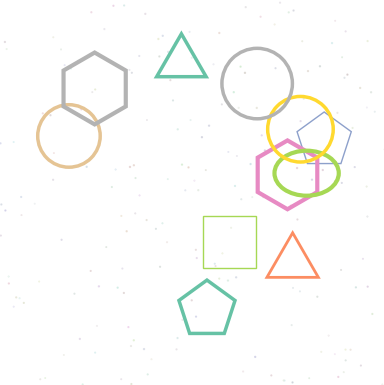[{"shape": "pentagon", "thickness": 2.5, "radius": 0.38, "center": [0.538, 0.196]}, {"shape": "triangle", "thickness": 2.5, "radius": 0.37, "center": [0.471, 0.838]}, {"shape": "triangle", "thickness": 2, "radius": 0.39, "center": [0.76, 0.318]}, {"shape": "pentagon", "thickness": 1, "radius": 0.37, "center": [0.842, 0.635]}, {"shape": "hexagon", "thickness": 3, "radius": 0.45, "center": [0.747, 0.546]}, {"shape": "oval", "thickness": 3, "radius": 0.42, "center": [0.796, 0.55]}, {"shape": "square", "thickness": 1, "radius": 0.34, "center": [0.596, 0.372]}, {"shape": "circle", "thickness": 2.5, "radius": 0.43, "center": [0.78, 0.664]}, {"shape": "circle", "thickness": 2.5, "radius": 0.41, "center": [0.179, 0.647]}, {"shape": "circle", "thickness": 2.5, "radius": 0.46, "center": [0.668, 0.783]}, {"shape": "hexagon", "thickness": 3, "radius": 0.47, "center": [0.246, 0.77]}]